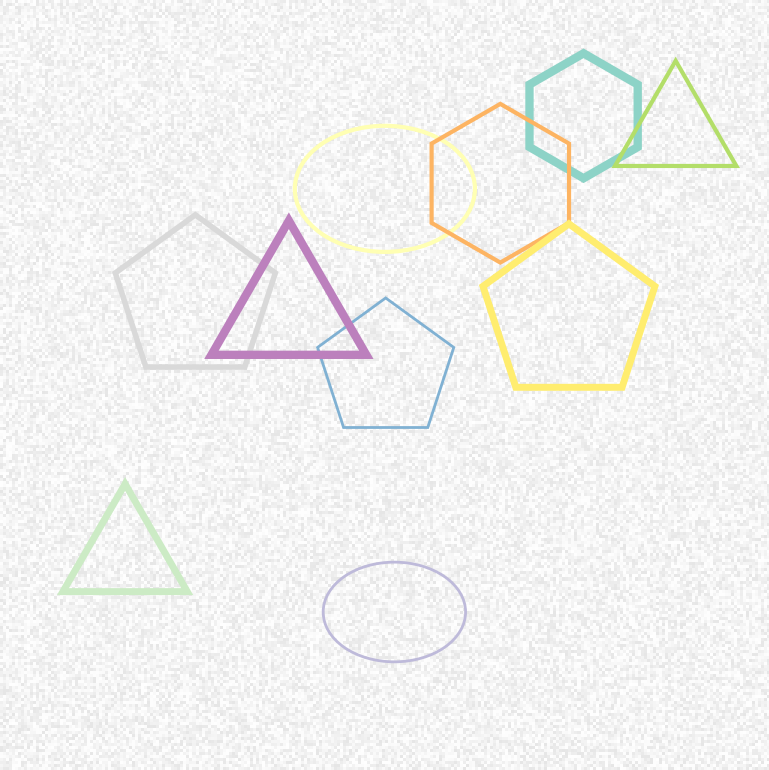[{"shape": "hexagon", "thickness": 3, "radius": 0.41, "center": [0.758, 0.85]}, {"shape": "oval", "thickness": 1.5, "radius": 0.58, "center": [0.5, 0.755]}, {"shape": "oval", "thickness": 1, "radius": 0.46, "center": [0.512, 0.205]}, {"shape": "pentagon", "thickness": 1, "radius": 0.47, "center": [0.501, 0.52]}, {"shape": "hexagon", "thickness": 1.5, "radius": 0.52, "center": [0.65, 0.762]}, {"shape": "triangle", "thickness": 1.5, "radius": 0.46, "center": [0.877, 0.83]}, {"shape": "pentagon", "thickness": 2, "radius": 0.55, "center": [0.254, 0.612]}, {"shape": "triangle", "thickness": 3, "radius": 0.58, "center": [0.375, 0.597]}, {"shape": "triangle", "thickness": 2.5, "radius": 0.47, "center": [0.162, 0.278]}, {"shape": "pentagon", "thickness": 2.5, "radius": 0.59, "center": [0.739, 0.592]}]